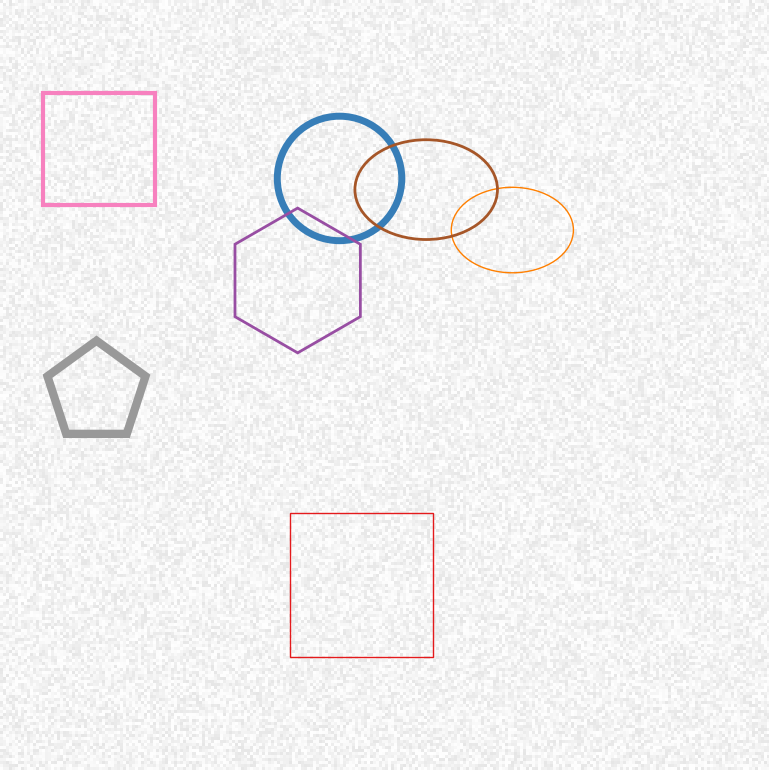[{"shape": "square", "thickness": 0.5, "radius": 0.47, "center": [0.47, 0.24]}, {"shape": "circle", "thickness": 2.5, "radius": 0.4, "center": [0.441, 0.768]}, {"shape": "hexagon", "thickness": 1, "radius": 0.47, "center": [0.387, 0.636]}, {"shape": "oval", "thickness": 0.5, "radius": 0.4, "center": [0.665, 0.701]}, {"shape": "oval", "thickness": 1, "radius": 0.46, "center": [0.553, 0.754]}, {"shape": "square", "thickness": 1.5, "radius": 0.36, "center": [0.129, 0.807]}, {"shape": "pentagon", "thickness": 3, "radius": 0.33, "center": [0.125, 0.491]}]